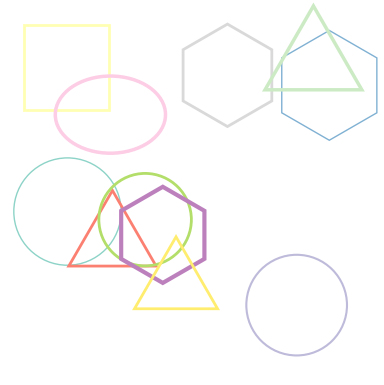[{"shape": "circle", "thickness": 1, "radius": 0.7, "center": [0.175, 0.45]}, {"shape": "square", "thickness": 2, "radius": 0.55, "center": [0.173, 0.824]}, {"shape": "circle", "thickness": 1.5, "radius": 0.65, "center": [0.771, 0.207]}, {"shape": "triangle", "thickness": 2, "radius": 0.65, "center": [0.292, 0.374]}, {"shape": "hexagon", "thickness": 1, "radius": 0.71, "center": [0.855, 0.778]}, {"shape": "circle", "thickness": 2, "radius": 0.6, "center": [0.377, 0.429]}, {"shape": "oval", "thickness": 2.5, "radius": 0.72, "center": [0.287, 0.702]}, {"shape": "hexagon", "thickness": 2, "radius": 0.67, "center": [0.591, 0.804]}, {"shape": "hexagon", "thickness": 3, "radius": 0.62, "center": [0.423, 0.39]}, {"shape": "triangle", "thickness": 2.5, "radius": 0.73, "center": [0.814, 0.839]}, {"shape": "triangle", "thickness": 2, "radius": 0.62, "center": [0.457, 0.26]}]